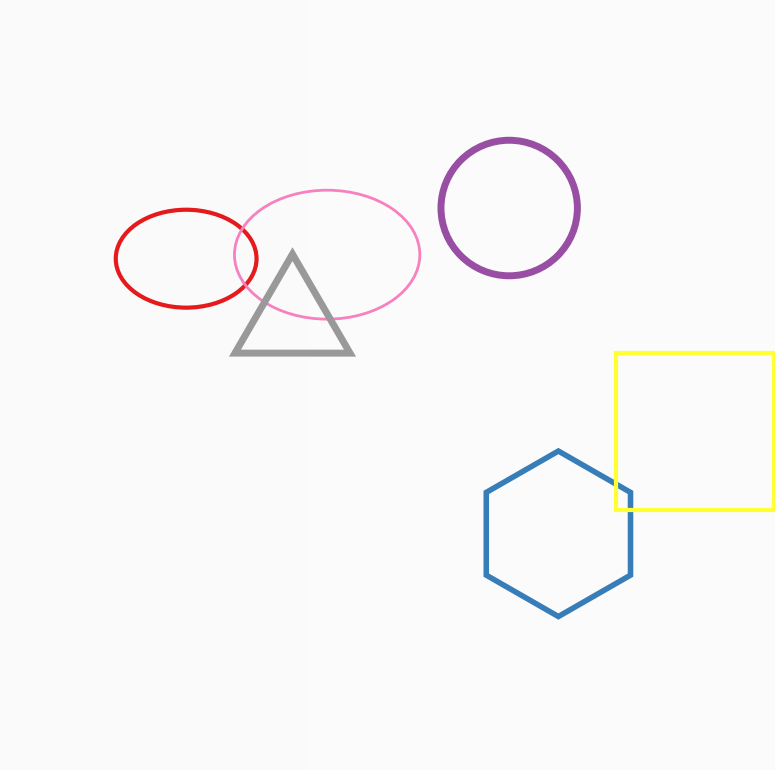[{"shape": "oval", "thickness": 1.5, "radius": 0.45, "center": [0.24, 0.664]}, {"shape": "hexagon", "thickness": 2, "radius": 0.54, "center": [0.721, 0.307]}, {"shape": "circle", "thickness": 2.5, "radius": 0.44, "center": [0.657, 0.73]}, {"shape": "square", "thickness": 1.5, "radius": 0.51, "center": [0.897, 0.44]}, {"shape": "oval", "thickness": 1, "radius": 0.6, "center": [0.422, 0.669]}, {"shape": "triangle", "thickness": 2.5, "radius": 0.43, "center": [0.377, 0.584]}]